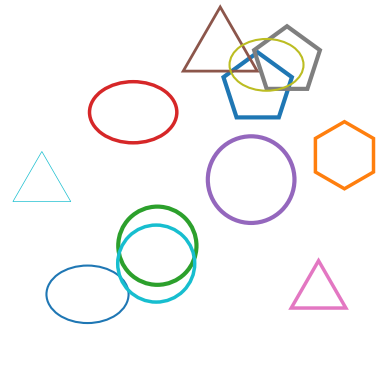[{"shape": "pentagon", "thickness": 3, "radius": 0.47, "center": [0.669, 0.771]}, {"shape": "oval", "thickness": 1.5, "radius": 0.53, "center": [0.227, 0.236]}, {"shape": "hexagon", "thickness": 2.5, "radius": 0.44, "center": [0.895, 0.597]}, {"shape": "circle", "thickness": 3, "radius": 0.51, "center": [0.409, 0.362]}, {"shape": "oval", "thickness": 2.5, "radius": 0.57, "center": [0.346, 0.708]}, {"shape": "circle", "thickness": 3, "radius": 0.56, "center": [0.652, 0.533]}, {"shape": "triangle", "thickness": 2, "radius": 0.56, "center": [0.572, 0.871]}, {"shape": "triangle", "thickness": 2.5, "radius": 0.41, "center": [0.827, 0.241]}, {"shape": "pentagon", "thickness": 3, "radius": 0.45, "center": [0.745, 0.842]}, {"shape": "oval", "thickness": 1.5, "radius": 0.48, "center": [0.692, 0.832]}, {"shape": "triangle", "thickness": 0.5, "radius": 0.43, "center": [0.109, 0.52]}, {"shape": "circle", "thickness": 2.5, "radius": 0.5, "center": [0.406, 0.315]}]